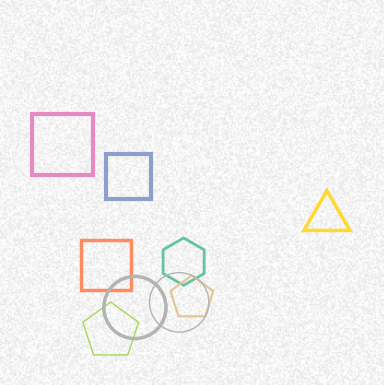[{"shape": "hexagon", "thickness": 2, "radius": 0.31, "center": [0.477, 0.32]}, {"shape": "square", "thickness": 2.5, "radius": 0.33, "center": [0.276, 0.311]}, {"shape": "square", "thickness": 3, "radius": 0.29, "center": [0.334, 0.542]}, {"shape": "square", "thickness": 3, "radius": 0.4, "center": [0.161, 0.624]}, {"shape": "pentagon", "thickness": 1, "radius": 0.38, "center": [0.288, 0.139]}, {"shape": "triangle", "thickness": 2.5, "radius": 0.35, "center": [0.849, 0.436]}, {"shape": "pentagon", "thickness": 1.5, "radius": 0.29, "center": [0.498, 0.226]}, {"shape": "circle", "thickness": 1, "radius": 0.39, "center": [0.466, 0.215]}, {"shape": "circle", "thickness": 2.5, "radius": 0.4, "center": [0.35, 0.201]}]